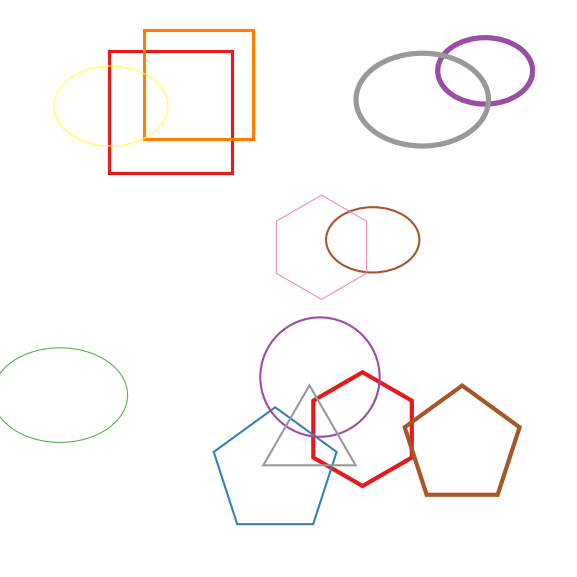[{"shape": "square", "thickness": 1.5, "radius": 0.53, "center": [0.295, 0.805]}, {"shape": "hexagon", "thickness": 2, "radius": 0.49, "center": [0.628, 0.256]}, {"shape": "pentagon", "thickness": 1, "radius": 0.56, "center": [0.477, 0.182]}, {"shape": "oval", "thickness": 0.5, "radius": 0.59, "center": [0.104, 0.315]}, {"shape": "circle", "thickness": 1, "radius": 0.52, "center": [0.554, 0.346]}, {"shape": "oval", "thickness": 2.5, "radius": 0.41, "center": [0.84, 0.876]}, {"shape": "square", "thickness": 1.5, "radius": 0.47, "center": [0.344, 0.853]}, {"shape": "oval", "thickness": 0.5, "radius": 0.49, "center": [0.192, 0.816]}, {"shape": "oval", "thickness": 1, "radius": 0.4, "center": [0.645, 0.584]}, {"shape": "pentagon", "thickness": 2, "radius": 0.52, "center": [0.8, 0.227]}, {"shape": "hexagon", "thickness": 0.5, "radius": 0.45, "center": [0.557, 0.571]}, {"shape": "triangle", "thickness": 1, "radius": 0.46, "center": [0.536, 0.24]}, {"shape": "oval", "thickness": 2.5, "radius": 0.57, "center": [0.731, 0.827]}]